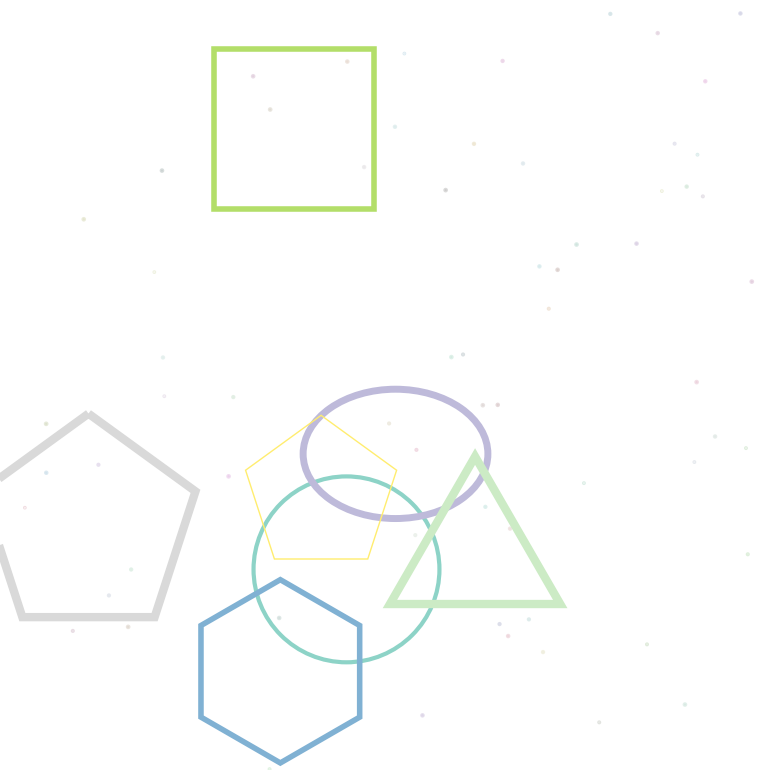[{"shape": "circle", "thickness": 1.5, "radius": 0.6, "center": [0.45, 0.261]}, {"shape": "oval", "thickness": 2.5, "radius": 0.6, "center": [0.514, 0.411]}, {"shape": "hexagon", "thickness": 2, "radius": 0.59, "center": [0.364, 0.128]}, {"shape": "square", "thickness": 2, "radius": 0.52, "center": [0.382, 0.833]}, {"shape": "pentagon", "thickness": 3, "radius": 0.73, "center": [0.115, 0.317]}, {"shape": "triangle", "thickness": 3, "radius": 0.64, "center": [0.617, 0.279]}, {"shape": "pentagon", "thickness": 0.5, "radius": 0.52, "center": [0.417, 0.357]}]